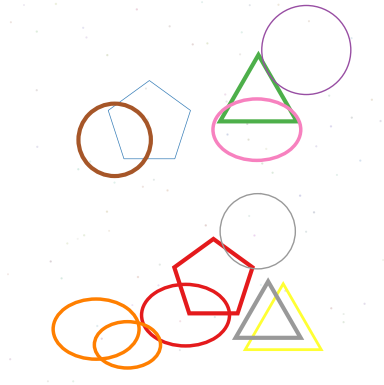[{"shape": "pentagon", "thickness": 3, "radius": 0.53, "center": [0.554, 0.273]}, {"shape": "oval", "thickness": 2.5, "radius": 0.57, "center": [0.482, 0.181]}, {"shape": "pentagon", "thickness": 0.5, "radius": 0.56, "center": [0.388, 0.678]}, {"shape": "triangle", "thickness": 3, "radius": 0.58, "center": [0.671, 0.742]}, {"shape": "circle", "thickness": 1, "radius": 0.58, "center": [0.796, 0.87]}, {"shape": "oval", "thickness": 2.5, "radius": 0.43, "center": [0.331, 0.104]}, {"shape": "oval", "thickness": 2.5, "radius": 0.56, "center": [0.25, 0.145]}, {"shape": "triangle", "thickness": 2, "radius": 0.57, "center": [0.736, 0.149]}, {"shape": "circle", "thickness": 3, "radius": 0.47, "center": [0.298, 0.637]}, {"shape": "oval", "thickness": 2.5, "radius": 0.57, "center": [0.667, 0.663]}, {"shape": "circle", "thickness": 1, "radius": 0.49, "center": [0.669, 0.399]}, {"shape": "triangle", "thickness": 3, "radius": 0.49, "center": [0.696, 0.171]}]